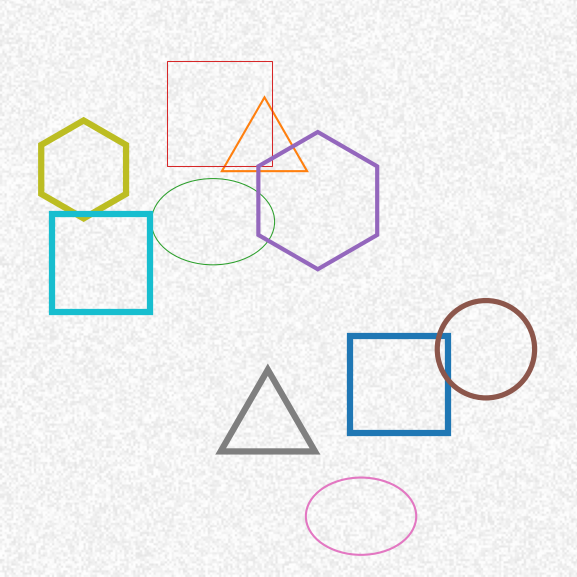[{"shape": "square", "thickness": 3, "radius": 0.42, "center": [0.691, 0.333]}, {"shape": "triangle", "thickness": 1, "radius": 0.43, "center": [0.458, 0.745]}, {"shape": "oval", "thickness": 0.5, "radius": 0.53, "center": [0.369, 0.615]}, {"shape": "square", "thickness": 0.5, "radius": 0.45, "center": [0.38, 0.803]}, {"shape": "hexagon", "thickness": 2, "radius": 0.59, "center": [0.55, 0.652]}, {"shape": "circle", "thickness": 2.5, "radius": 0.42, "center": [0.841, 0.394]}, {"shape": "oval", "thickness": 1, "radius": 0.48, "center": [0.625, 0.105]}, {"shape": "triangle", "thickness": 3, "radius": 0.47, "center": [0.464, 0.265]}, {"shape": "hexagon", "thickness": 3, "radius": 0.42, "center": [0.145, 0.706]}, {"shape": "square", "thickness": 3, "radius": 0.43, "center": [0.175, 0.544]}]